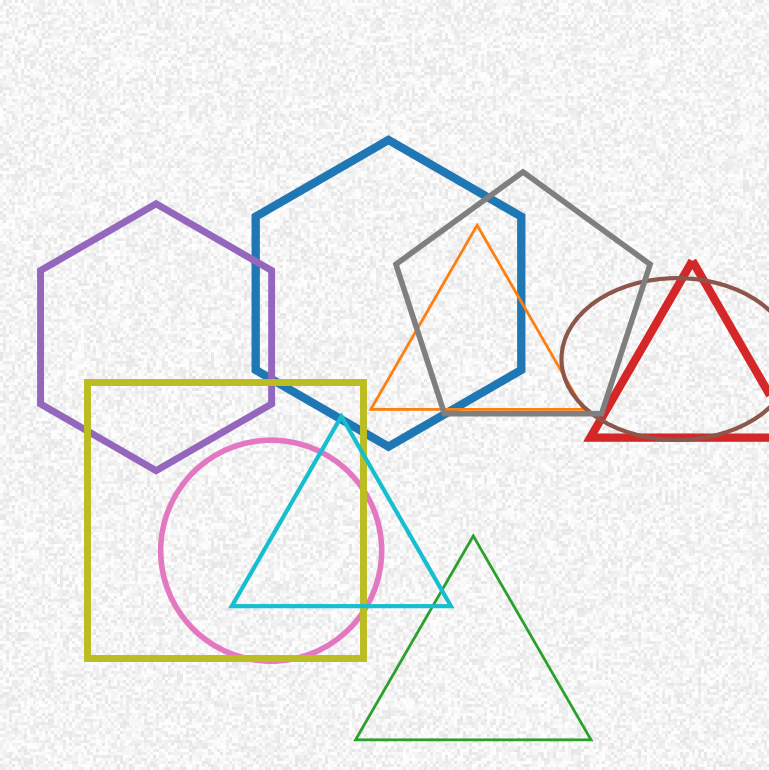[{"shape": "hexagon", "thickness": 3, "radius": 1.0, "center": [0.505, 0.619]}, {"shape": "triangle", "thickness": 1, "radius": 0.8, "center": [0.62, 0.548]}, {"shape": "triangle", "thickness": 1, "radius": 0.88, "center": [0.615, 0.127]}, {"shape": "triangle", "thickness": 3, "radius": 0.77, "center": [0.899, 0.508]}, {"shape": "hexagon", "thickness": 2.5, "radius": 0.87, "center": [0.203, 0.562]}, {"shape": "oval", "thickness": 1.5, "radius": 0.75, "center": [0.879, 0.534]}, {"shape": "circle", "thickness": 2, "radius": 0.72, "center": [0.352, 0.285]}, {"shape": "pentagon", "thickness": 2, "radius": 0.87, "center": [0.679, 0.603]}, {"shape": "square", "thickness": 2.5, "radius": 0.9, "center": [0.292, 0.325]}, {"shape": "triangle", "thickness": 1.5, "radius": 0.82, "center": [0.443, 0.295]}]